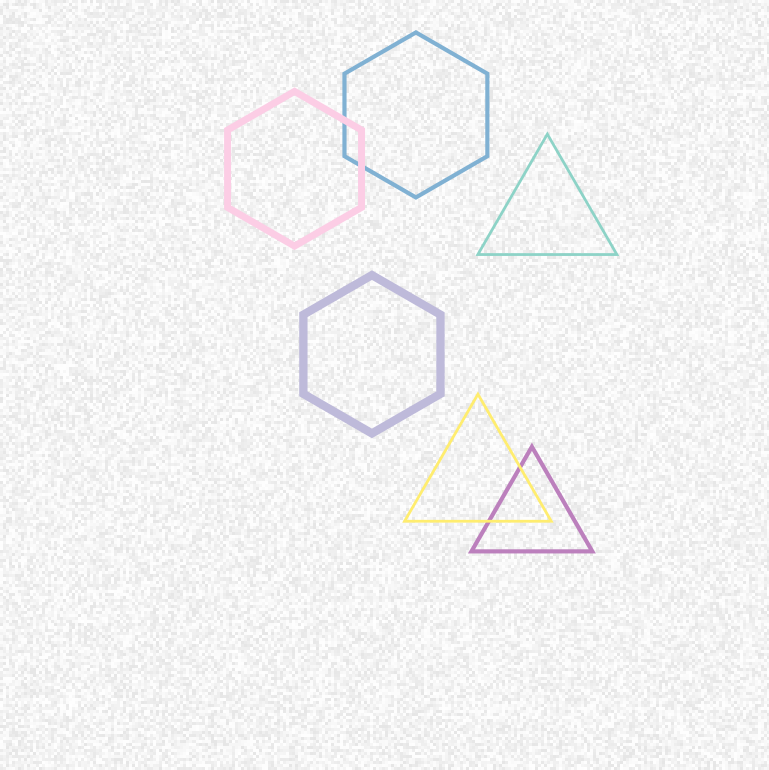[{"shape": "triangle", "thickness": 1, "radius": 0.52, "center": [0.711, 0.722]}, {"shape": "hexagon", "thickness": 3, "radius": 0.51, "center": [0.483, 0.54]}, {"shape": "hexagon", "thickness": 1.5, "radius": 0.54, "center": [0.54, 0.851]}, {"shape": "hexagon", "thickness": 2.5, "radius": 0.5, "center": [0.383, 0.781]}, {"shape": "triangle", "thickness": 1.5, "radius": 0.45, "center": [0.691, 0.329]}, {"shape": "triangle", "thickness": 1, "radius": 0.55, "center": [0.621, 0.378]}]